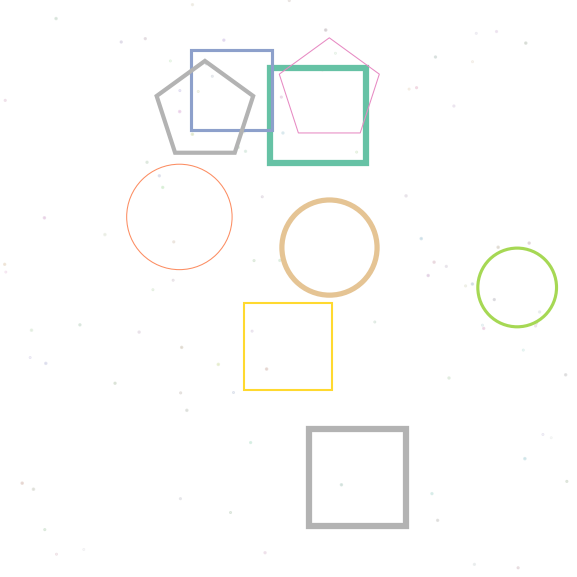[{"shape": "square", "thickness": 3, "radius": 0.41, "center": [0.551, 0.799]}, {"shape": "circle", "thickness": 0.5, "radius": 0.46, "center": [0.311, 0.623]}, {"shape": "square", "thickness": 1.5, "radius": 0.35, "center": [0.401, 0.843]}, {"shape": "pentagon", "thickness": 0.5, "radius": 0.46, "center": [0.57, 0.843]}, {"shape": "circle", "thickness": 1.5, "radius": 0.34, "center": [0.896, 0.501]}, {"shape": "square", "thickness": 1, "radius": 0.38, "center": [0.499, 0.399]}, {"shape": "circle", "thickness": 2.5, "radius": 0.41, "center": [0.571, 0.57]}, {"shape": "pentagon", "thickness": 2, "radius": 0.44, "center": [0.355, 0.806]}, {"shape": "square", "thickness": 3, "radius": 0.42, "center": [0.619, 0.172]}]